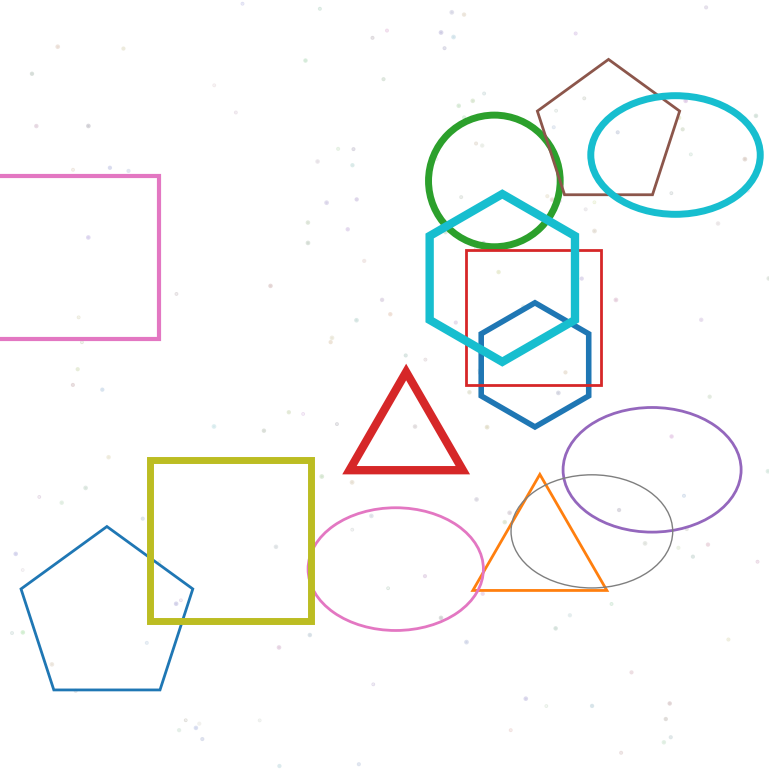[{"shape": "pentagon", "thickness": 1, "radius": 0.59, "center": [0.139, 0.199]}, {"shape": "hexagon", "thickness": 2, "radius": 0.4, "center": [0.695, 0.526]}, {"shape": "triangle", "thickness": 1, "radius": 0.5, "center": [0.701, 0.283]}, {"shape": "circle", "thickness": 2.5, "radius": 0.43, "center": [0.642, 0.765]}, {"shape": "triangle", "thickness": 3, "radius": 0.43, "center": [0.527, 0.432]}, {"shape": "square", "thickness": 1, "radius": 0.44, "center": [0.693, 0.588]}, {"shape": "oval", "thickness": 1, "radius": 0.58, "center": [0.847, 0.39]}, {"shape": "pentagon", "thickness": 1, "radius": 0.49, "center": [0.79, 0.826]}, {"shape": "square", "thickness": 1.5, "radius": 0.53, "center": [0.101, 0.666]}, {"shape": "oval", "thickness": 1, "radius": 0.57, "center": [0.514, 0.261]}, {"shape": "oval", "thickness": 0.5, "radius": 0.52, "center": [0.769, 0.31]}, {"shape": "square", "thickness": 2.5, "radius": 0.52, "center": [0.3, 0.298]}, {"shape": "oval", "thickness": 2.5, "radius": 0.55, "center": [0.877, 0.799]}, {"shape": "hexagon", "thickness": 3, "radius": 0.54, "center": [0.652, 0.639]}]